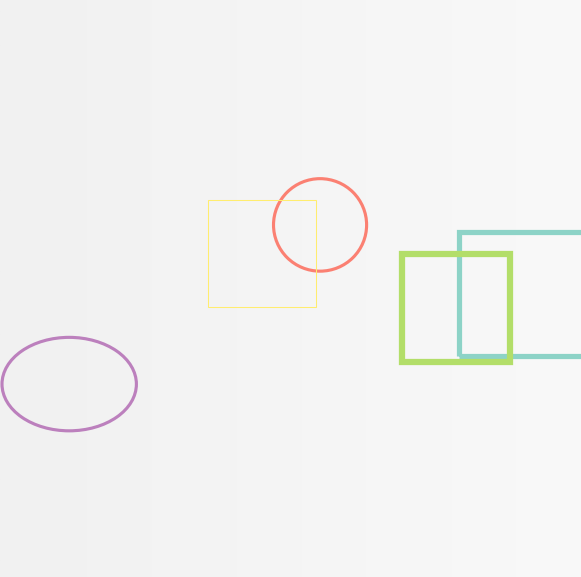[{"shape": "square", "thickness": 2.5, "radius": 0.54, "center": [0.897, 0.49]}, {"shape": "circle", "thickness": 1.5, "radius": 0.4, "center": [0.551, 0.61]}, {"shape": "square", "thickness": 3, "radius": 0.47, "center": [0.784, 0.466]}, {"shape": "oval", "thickness": 1.5, "radius": 0.58, "center": [0.119, 0.334]}, {"shape": "square", "thickness": 0.5, "radius": 0.46, "center": [0.45, 0.56]}]